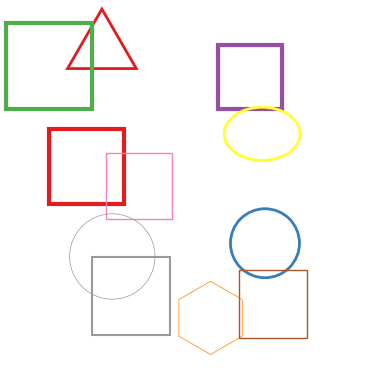[{"shape": "triangle", "thickness": 2, "radius": 0.52, "center": [0.265, 0.873]}, {"shape": "square", "thickness": 3, "radius": 0.49, "center": [0.224, 0.567]}, {"shape": "circle", "thickness": 2, "radius": 0.45, "center": [0.688, 0.368]}, {"shape": "square", "thickness": 3, "radius": 0.56, "center": [0.127, 0.829]}, {"shape": "square", "thickness": 3, "radius": 0.42, "center": [0.649, 0.8]}, {"shape": "hexagon", "thickness": 0.5, "radius": 0.48, "center": [0.547, 0.174]}, {"shape": "oval", "thickness": 2, "radius": 0.49, "center": [0.681, 0.652]}, {"shape": "square", "thickness": 1, "radius": 0.44, "center": [0.709, 0.21]}, {"shape": "square", "thickness": 1, "radius": 0.43, "center": [0.361, 0.517]}, {"shape": "circle", "thickness": 0.5, "radius": 0.55, "center": [0.292, 0.334]}, {"shape": "square", "thickness": 1.5, "radius": 0.51, "center": [0.341, 0.232]}]